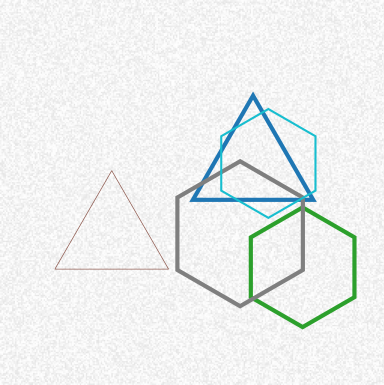[{"shape": "triangle", "thickness": 3, "radius": 0.9, "center": [0.657, 0.571]}, {"shape": "hexagon", "thickness": 3, "radius": 0.78, "center": [0.786, 0.306]}, {"shape": "triangle", "thickness": 0.5, "radius": 0.85, "center": [0.29, 0.386]}, {"shape": "hexagon", "thickness": 3, "radius": 0.94, "center": [0.624, 0.393]}, {"shape": "hexagon", "thickness": 1.5, "radius": 0.71, "center": [0.697, 0.576]}]